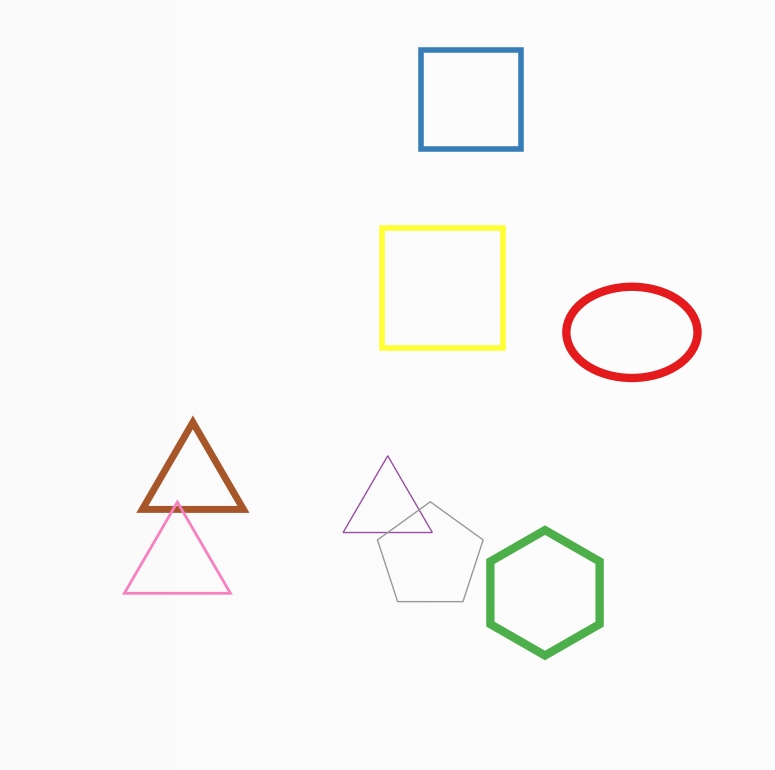[{"shape": "oval", "thickness": 3, "radius": 0.42, "center": [0.815, 0.568]}, {"shape": "square", "thickness": 2, "radius": 0.32, "center": [0.608, 0.871]}, {"shape": "hexagon", "thickness": 3, "radius": 0.41, "center": [0.703, 0.23]}, {"shape": "triangle", "thickness": 0.5, "radius": 0.33, "center": [0.5, 0.342]}, {"shape": "square", "thickness": 2, "radius": 0.39, "center": [0.571, 0.626]}, {"shape": "triangle", "thickness": 2.5, "radius": 0.38, "center": [0.249, 0.376]}, {"shape": "triangle", "thickness": 1, "radius": 0.39, "center": [0.229, 0.269]}, {"shape": "pentagon", "thickness": 0.5, "radius": 0.36, "center": [0.555, 0.277]}]